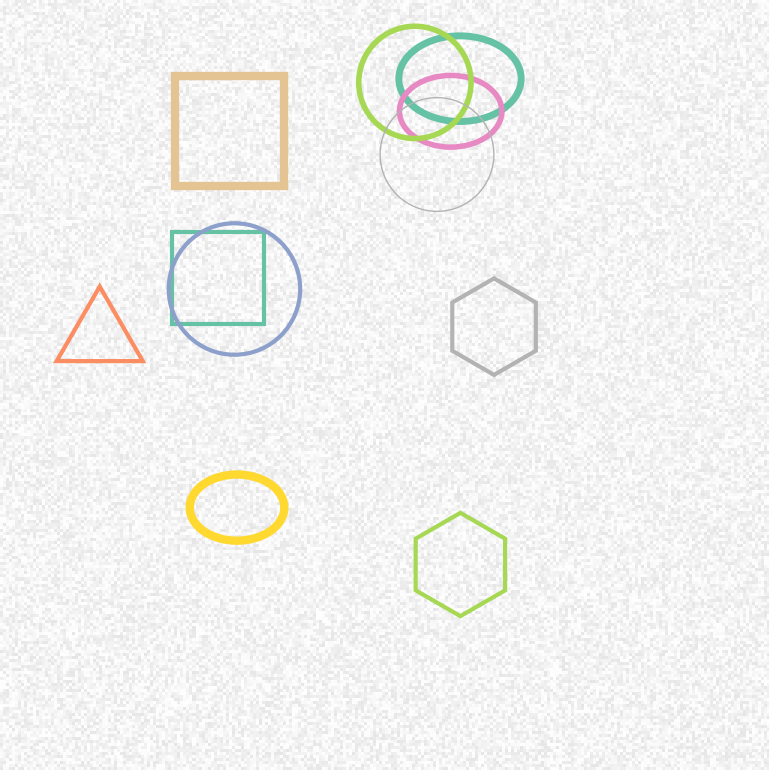[{"shape": "square", "thickness": 1.5, "radius": 0.3, "center": [0.283, 0.639]}, {"shape": "oval", "thickness": 2.5, "radius": 0.4, "center": [0.597, 0.898]}, {"shape": "triangle", "thickness": 1.5, "radius": 0.32, "center": [0.13, 0.563]}, {"shape": "circle", "thickness": 1.5, "radius": 0.43, "center": [0.304, 0.625]}, {"shape": "oval", "thickness": 2, "radius": 0.33, "center": [0.585, 0.856]}, {"shape": "hexagon", "thickness": 1.5, "radius": 0.34, "center": [0.598, 0.267]}, {"shape": "circle", "thickness": 2, "radius": 0.36, "center": [0.539, 0.893]}, {"shape": "oval", "thickness": 3, "radius": 0.31, "center": [0.308, 0.341]}, {"shape": "square", "thickness": 3, "radius": 0.36, "center": [0.298, 0.83]}, {"shape": "circle", "thickness": 0.5, "radius": 0.37, "center": [0.568, 0.799]}, {"shape": "hexagon", "thickness": 1.5, "radius": 0.31, "center": [0.642, 0.576]}]